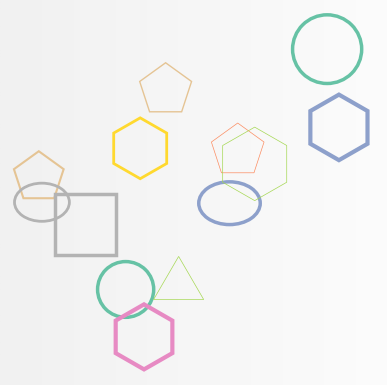[{"shape": "circle", "thickness": 2.5, "radius": 0.45, "center": [0.844, 0.872]}, {"shape": "circle", "thickness": 2.5, "radius": 0.36, "center": [0.324, 0.248]}, {"shape": "pentagon", "thickness": 0.5, "radius": 0.36, "center": [0.613, 0.609]}, {"shape": "oval", "thickness": 2.5, "radius": 0.4, "center": [0.592, 0.472]}, {"shape": "hexagon", "thickness": 3, "radius": 0.43, "center": [0.875, 0.669]}, {"shape": "hexagon", "thickness": 3, "radius": 0.42, "center": [0.372, 0.125]}, {"shape": "hexagon", "thickness": 0.5, "radius": 0.48, "center": [0.657, 0.574]}, {"shape": "triangle", "thickness": 0.5, "radius": 0.37, "center": [0.461, 0.259]}, {"shape": "hexagon", "thickness": 2, "radius": 0.39, "center": [0.362, 0.615]}, {"shape": "pentagon", "thickness": 1.5, "radius": 0.34, "center": [0.1, 0.54]}, {"shape": "pentagon", "thickness": 1, "radius": 0.35, "center": [0.427, 0.767]}, {"shape": "oval", "thickness": 2, "radius": 0.35, "center": [0.108, 0.475]}, {"shape": "square", "thickness": 2.5, "radius": 0.4, "center": [0.221, 0.418]}]